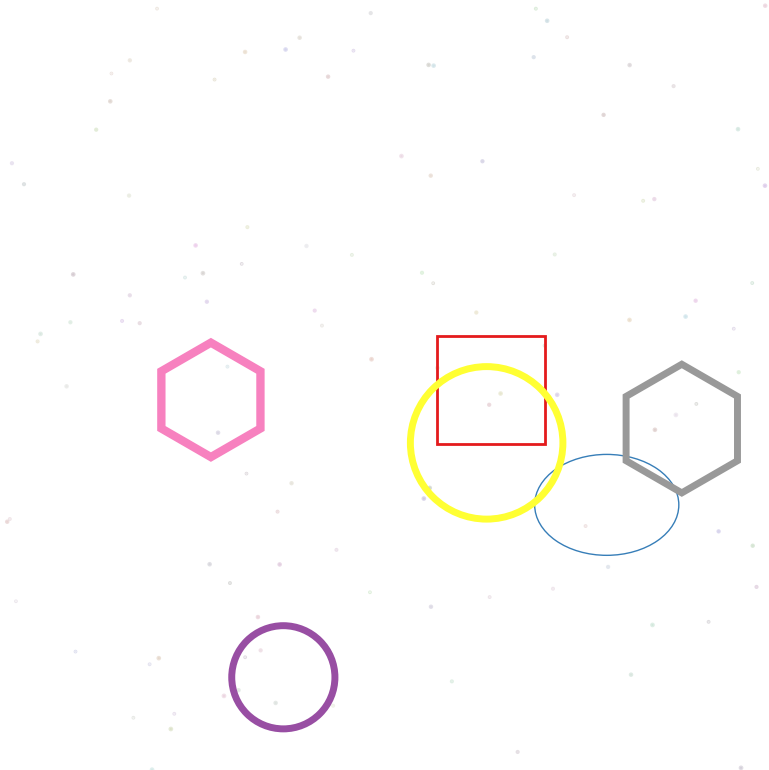[{"shape": "square", "thickness": 1, "radius": 0.35, "center": [0.637, 0.493]}, {"shape": "oval", "thickness": 0.5, "radius": 0.47, "center": [0.788, 0.344]}, {"shape": "circle", "thickness": 2.5, "radius": 0.34, "center": [0.368, 0.12]}, {"shape": "circle", "thickness": 2.5, "radius": 0.5, "center": [0.632, 0.425]}, {"shape": "hexagon", "thickness": 3, "radius": 0.37, "center": [0.274, 0.481]}, {"shape": "hexagon", "thickness": 2.5, "radius": 0.42, "center": [0.885, 0.443]}]